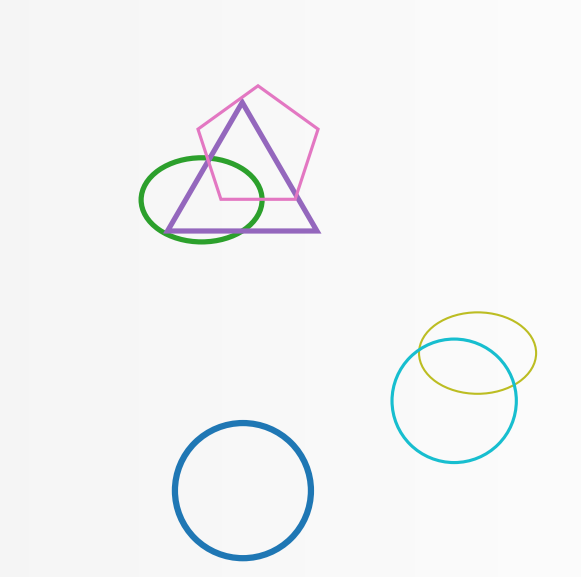[{"shape": "circle", "thickness": 3, "radius": 0.59, "center": [0.418, 0.15]}, {"shape": "oval", "thickness": 2.5, "radius": 0.52, "center": [0.347, 0.653]}, {"shape": "triangle", "thickness": 2.5, "radius": 0.74, "center": [0.417, 0.673]}, {"shape": "pentagon", "thickness": 1.5, "radius": 0.54, "center": [0.444, 0.742]}, {"shape": "oval", "thickness": 1, "radius": 0.5, "center": [0.822, 0.388]}, {"shape": "circle", "thickness": 1.5, "radius": 0.53, "center": [0.781, 0.305]}]